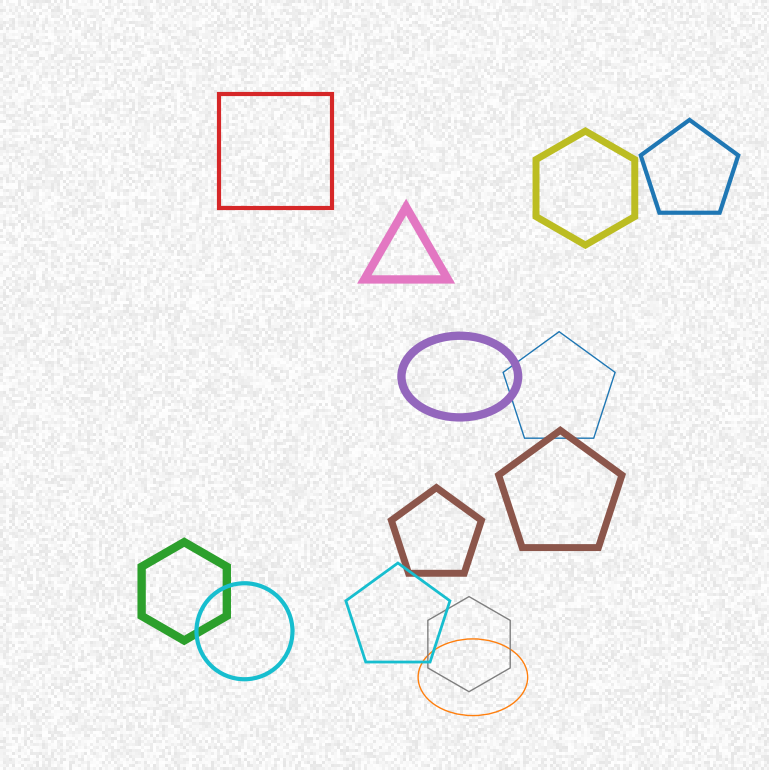[{"shape": "pentagon", "thickness": 1.5, "radius": 0.33, "center": [0.895, 0.778]}, {"shape": "pentagon", "thickness": 0.5, "radius": 0.38, "center": [0.726, 0.493]}, {"shape": "oval", "thickness": 0.5, "radius": 0.36, "center": [0.614, 0.12]}, {"shape": "hexagon", "thickness": 3, "radius": 0.32, "center": [0.239, 0.232]}, {"shape": "square", "thickness": 1.5, "radius": 0.37, "center": [0.358, 0.804]}, {"shape": "oval", "thickness": 3, "radius": 0.38, "center": [0.597, 0.511]}, {"shape": "pentagon", "thickness": 2.5, "radius": 0.31, "center": [0.567, 0.305]}, {"shape": "pentagon", "thickness": 2.5, "radius": 0.42, "center": [0.728, 0.357]}, {"shape": "triangle", "thickness": 3, "radius": 0.31, "center": [0.527, 0.668]}, {"shape": "hexagon", "thickness": 0.5, "radius": 0.31, "center": [0.609, 0.163]}, {"shape": "hexagon", "thickness": 2.5, "radius": 0.37, "center": [0.76, 0.756]}, {"shape": "pentagon", "thickness": 1, "radius": 0.36, "center": [0.517, 0.198]}, {"shape": "circle", "thickness": 1.5, "radius": 0.31, "center": [0.318, 0.18]}]